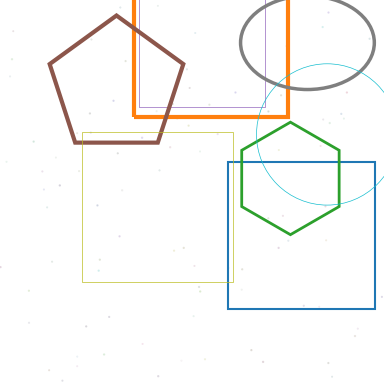[{"shape": "square", "thickness": 1.5, "radius": 0.95, "center": [0.783, 0.388]}, {"shape": "square", "thickness": 3, "radius": 1.0, "center": [0.547, 0.896]}, {"shape": "hexagon", "thickness": 2, "radius": 0.73, "center": [0.754, 0.537]}, {"shape": "square", "thickness": 0.5, "radius": 0.82, "center": [0.525, 0.884]}, {"shape": "pentagon", "thickness": 3, "radius": 0.91, "center": [0.303, 0.777]}, {"shape": "oval", "thickness": 2.5, "radius": 0.87, "center": [0.799, 0.889]}, {"shape": "square", "thickness": 0.5, "radius": 0.98, "center": [0.409, 0.462]}, {"shape": "circle", "thickness": 0.5, "radius": 0.92, "center": [0.85, 0.651]}]